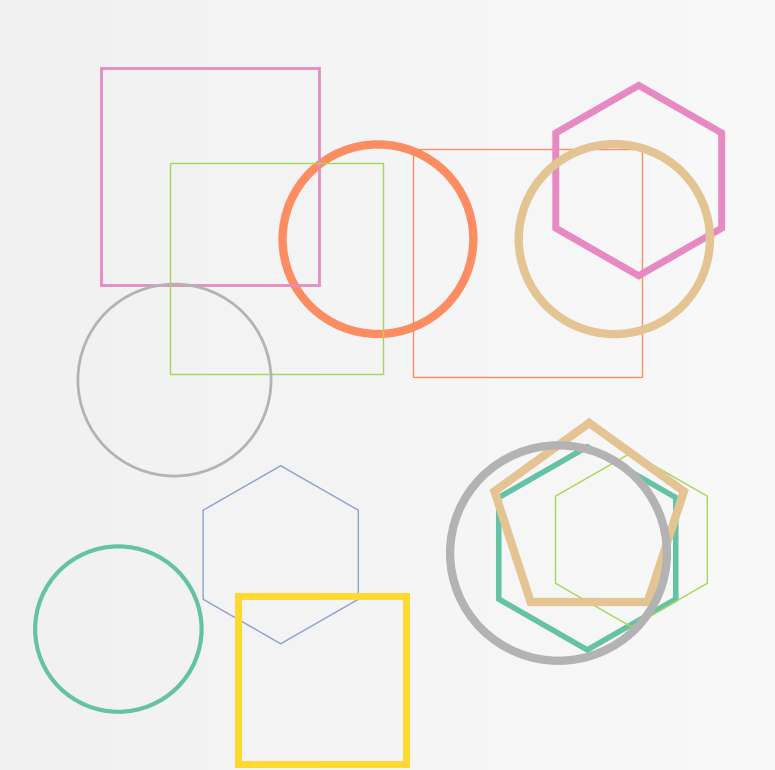[{"shape": "hexagon", "thickness": 2, "radius": 0.66, "center": [0.758, 0.288]}, {"shape": "circle", "thickness": 1.5, "radius": 0.54, "center": [0.153, 0.183]}, {"shape": "circle", "thickness": 3, "radius": 0.62, "center": [0.488, 0.689]}, {"shape": "square", "thickness": 0.5, "radius": 0.74, "center": [0.681, 0.658]}, {"shape": "hexagon", "thickness": 0.5, "radius": 0.58, "center": [0.362, 0.28]}, {"shape": "hexagon", "thickness": 2.5, "radius": 0.62, "center": [0.824, 0.765]}, {"shape": "square", "thickness": 1, "radius": 0.7, "center": [0.271, 0.771]}, {"shape": "hexagon", "thickness": 0.5, "radius": 0.57, "center": [0.815, 0.299]}, {"shape": "square", "thickness": 0.5, "radius": 0.69, "center": [0.357, 0.651]}, {"shape": "square", "thickness": 2.5, "radius": 0.54, "center": [0.416, 0.117]}, {"shape": "pentagon", "thickness": 3, "radius": 0.64, "center": [0.76, 0.322]}, {"shape": "circle", "thickness": 3, "radius": 0.62, "center": [0.793, 0.689]}, {"shape": "circle", "thickness": 1, "radius": 0.62, "center": [0.225, 0.506]}, {"shape": "circle", "thickness": 3, "radius": 0.7, "center": [0.721, 0.282]}]